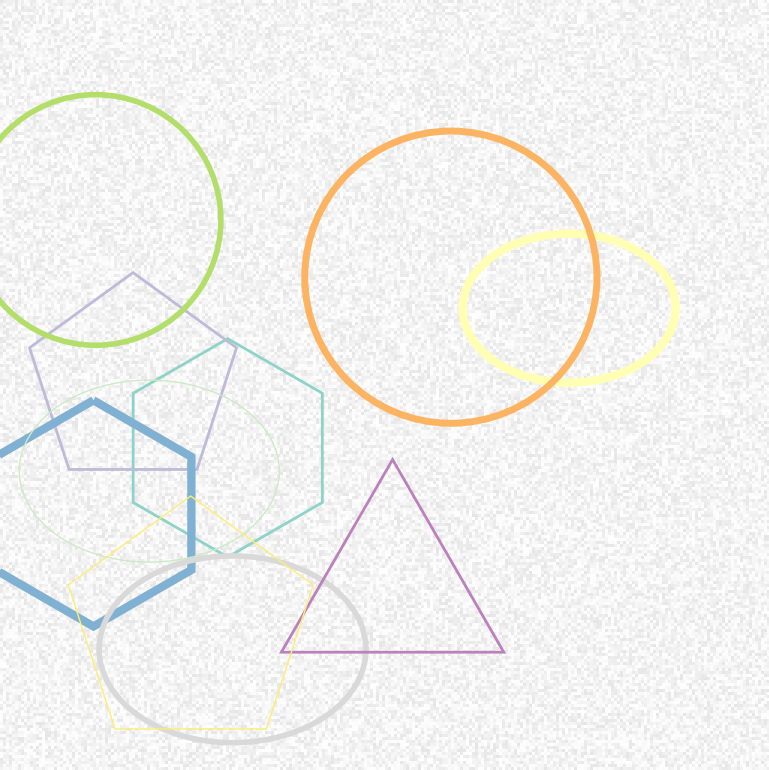[{"shape": "hexagon", "thickness": 1, "radius": 0.71, "center": [0.296, 0.418]}, {"shape": "oval", "thickness": 3, "radius": 0.69, "center": [0.739, 0.6]}, {"shape": "pentagon", "thickness": 1, "radius": 0.71, "center": [0.173, 0.505]}, {"shape": "hexagon", "thickness": 3, "radius": 0.73, "center": [0.121, 0.333]}, {"shape": "circle", "thickness": 2.5, "radius": 0.95, "center": [0.586, 0.64]}, {"shape": "circle", "thickness": 2, "radius": 0.81, "center": [0.124, 0.714]}, {"shape": "oval", "thickness": 2, "radius": 0.87, "center": [0.302, 0.157]}, {"shape": "triangle", "thickness": 1, "radius": 0.83, "center": [0.51, 0.236]}, {"shape": "oval", "thickness": 0.5, "radius": 0.84, "center": [0.194, 0.388]}, {"shape": "pentagon", "thickness": 0.5, "radius": 0.84, "center": [0.248, 0.189]}]